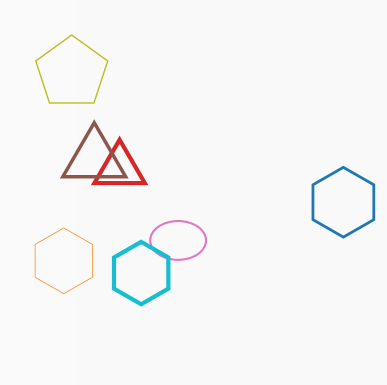[{"shape": "hexagon", "thickness": 2, "radius": 0.45, "center": [0.886, 0.475]}, {"shape": "hexagon", "thickness": 0.5, "radius": 0.43, "center": [0.165, 0.323]}, {"shape": "triangle", "thickness": 3, "radius": 0.38, "center": [0.309, 0.562]}, {"shape": "triangle", "thickness": 2.5, "radius": 0.47, "center": [0.243, 0.588]}, {"shape": "oval", "thickness": 1.5, "radius": 0.36, "center": [0.46, 0.376]}, {"shape": "pentagon", "thickness": 1, "radius": 0.49, "center": [0.185, 0.811]}, {"shape": "hexagon", "thickness": 3, "radius": 0.41, "center": [0.364, 0.291]}]